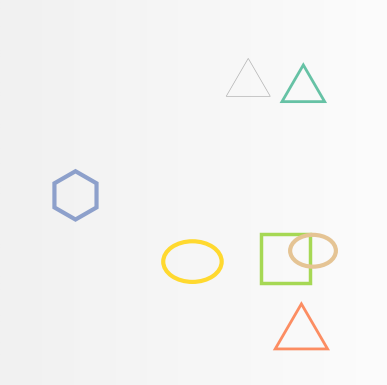[{"shape": "triangle", "thickness": 2, "radius": 0.32, "center": [0.783, 0.768]}, {"shape": "triangle", "thickness": 2, "radius": 0.39, "center": [0.778, 0.133]}, {"shape": "hexagon", "thickness": 3, "radius": 0.31, "center": [0.195, 0.493]}, {"shape": "square", "thickness": 2.5, "radius": 0.32, "center": [0.737, 0.328]}, {"shape": "oval", "thickness": 3, "radius": 0.38, "center": [0.497, 0.321]}, {"shape": "oval", "thickness": 3, "radius": 0.3, "center": [0.808, 0.349]}, {"shape": "triangle", "thickness": 0.5, "radius": 0.33, "center": [0.641, 0.783]}]